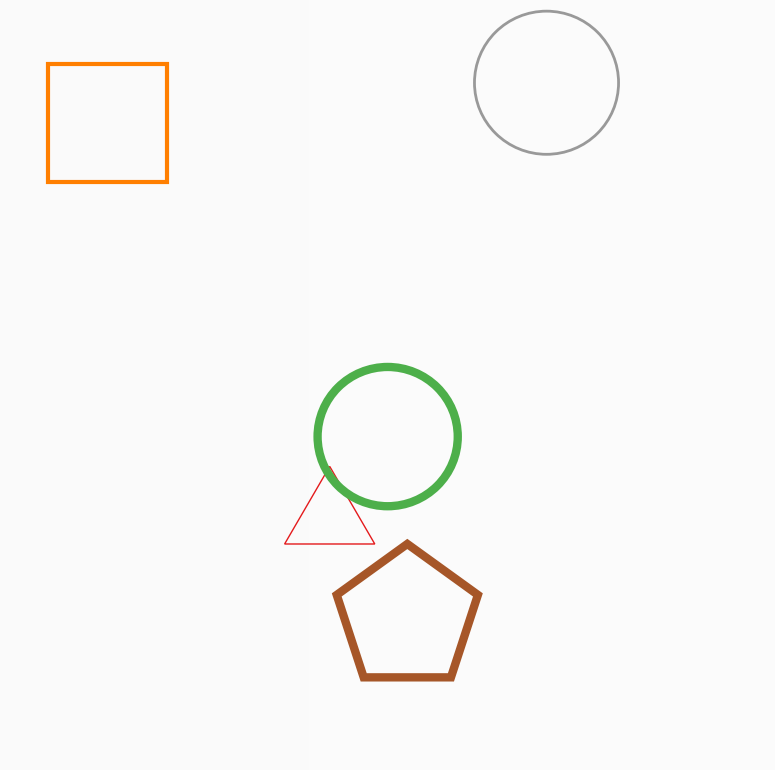[{"shape": "triangle", "thickness": 0.5, "radius": 0.34, "center": [0.425, 0.327]}, {"shape": "circle", "thickness": 3, "radius": 0.45, "center": [0.5, 0.433]}, {"shape": "square", "thickness": 1.5, "radius": 0.39, "center": [0.138, 0.84]}, {"shape": "pentagon", "thickness": 3, "radius": 0.48, "center": [0.526, 0.198]}, {"shape": "circle", "thickness": 1, "radius": 0.46, "center": [0.705, 0.893]}]